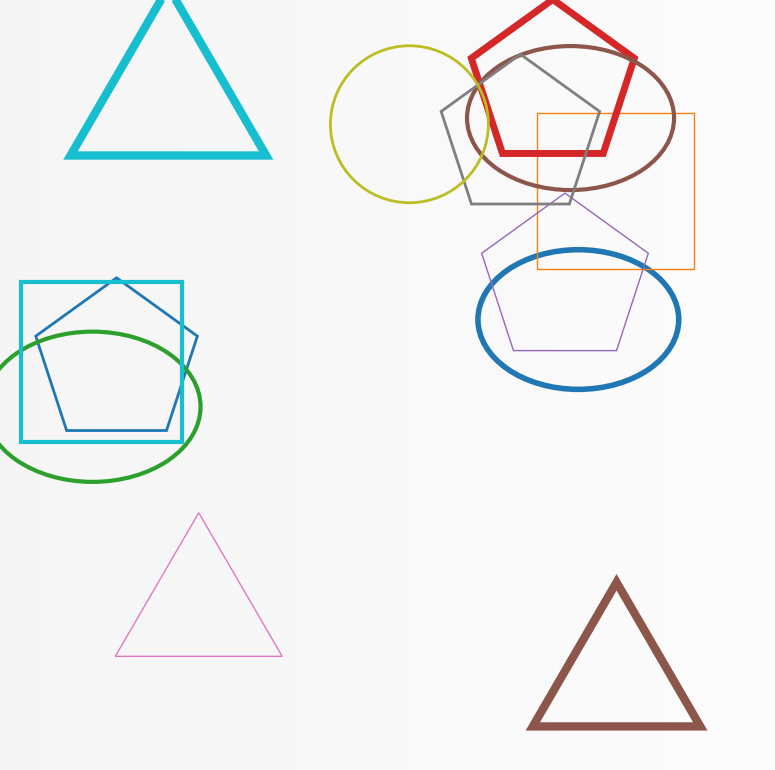[{"shape": "oval", "thickness": 2, "radius": 0.65, "center": [0.746, 0.585]}, {"shape": "pentagon", "thickness": 1, "radius": 0.55, "center": [0.15, 0.53]}, {"shape": "square", "thickness": 0.5, "radius": 0.51, "center": [0.794, 0.752]}, {"shape": "oval", "thickness": 1.5, "radius": 0.7, "center": [0.119, 0.472]}, {"shape": "pentagon", "thickness": 2.5, "radius": 0.55, "center": [0.713, 0.89]}, {"shape": "pentagon", "thickness": 0.5, "radius": 0.57, "center": [0.729, 0.636]}, {"shape": "oval", "thickness": 1.5, "radius": 0.67, "center": [0.736, 0.847]}, {"shape": "triangle", "thickness": 3, "radius": 0.62, "center": [0.796, 0.119]}, {"shape": "triangle", "thickness": 0.5, "radius": 0.62, "center": [0.256, 0.21]}, {"shape": "pentagon", "thickness": 1, "radius": 0.54, "center": [0.671, 0.822]}, {"shape": "circle", "thickness": 1, "radius": 0.51, "center": [0.528, 0.839]}, {"shape": "square", "thickness": 1.5, "radius": 0.52, "center": [0.131, 0.53]}, {"shape": "triangle", "thickness": 3, "radius": 0.73, "center": [0.217, 0.871]}]